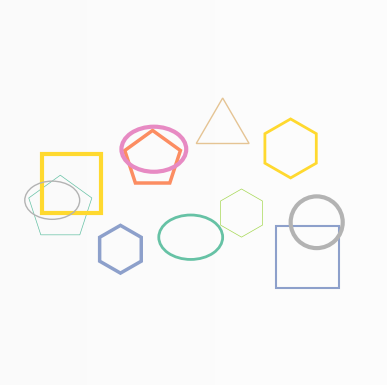[{"shape": "oval", "thickness": 2, "radius": 0.41, "center": [0.492, 0.384]}, {"shape": "pentagon", "thickness": 0.5, "radius": 0.43, "center": [0.156, 0.459]}, {"shape": "pentagon", "thickness": 2.5, "radius": 0.38, "center": [0.394, 0.586]}, {"shape": "hexagon", "thickness": 2.5, "radius": 0.31, "center": [0.311, 0.353]}, {"shape": "square", "thickness": 1.5, "radius": 0.4, "center": [0.793, 0.333]}, {"shape": "oval", "thickness": 3, "radius": 0.42, "center": [0.397, 0.612]}, {"shape": "hexagon", "thickness": 0.5, "radius": 0.31, "center": [0.623, 0.447]}, {"shape": "hexagon", "thickness": 2, "radius": 0.38, "center": [0.75, 0.614]}, {"shape": "square", "thickness": 3, "radius": 0.38, "center": [0.184, 0.522]}, {"shape": "triangle", "thickness": 1, "radius": 0.39, "center": [0.575, 0.667]}, {"shape": "circle", "thickness": 3, "radius": 0.34, "center": [0.817, 0.423]}, {"shape": "oval", "thickness": 1, "radius": 0.35, "center": [0.135, 0.48]}]